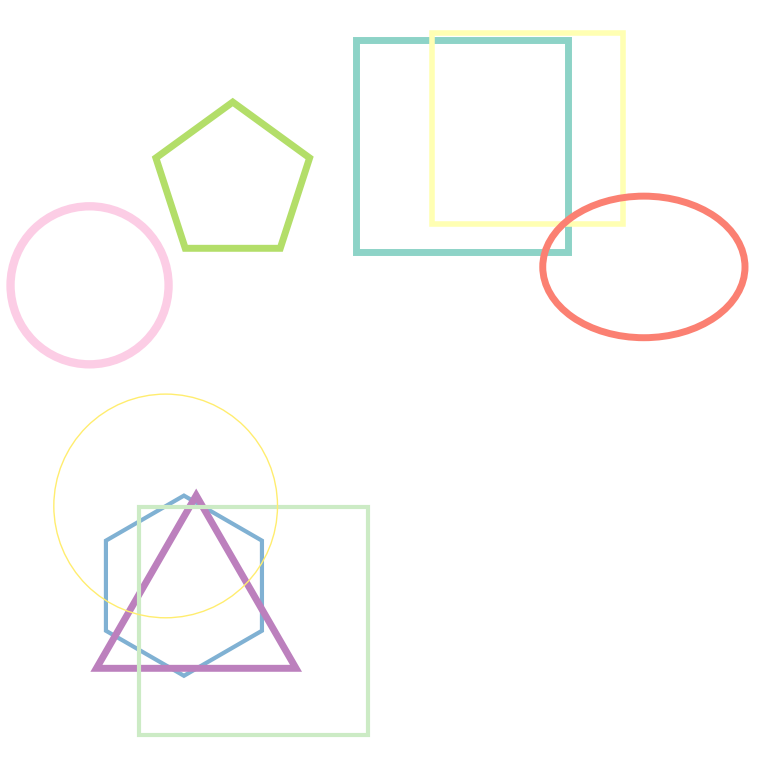[{"shape": "square", "thickness": 2.5, "radius": 0.69, "center": [0.6, 0.81]}, {"shape": "square", "thickness": 2, "radius": 0.62, "center": [0.685, 0.833]}, {"shape": "oval", "thickness": 2.5, "radius": 0.66, "center": [0.836, 0.653]}, {"shape": "hexagon", "thickness": 1.5, "radius": 0.58, "center": [0.239, 0.239]}, {"shape": "pentagon", "thickness": 2.5, "radius": 0.52, "center": [0.302, 0.762]}, {"shape": "circle", "thickness": 3, "radius": 0.51, "center": [0.116, 0.629]}, {"shape": "triangle", "thickness": 2.5, "radius": 0.75, "center": [0.255, 0.207]}, {"shape": "square", "thickness": 1.5, "radius": 0.74, "center": [0.33, 0.193]}, {"shape": "circle", "thickness": 0.5, "radius": 0.73, "center": [0.215, 0.343]}]